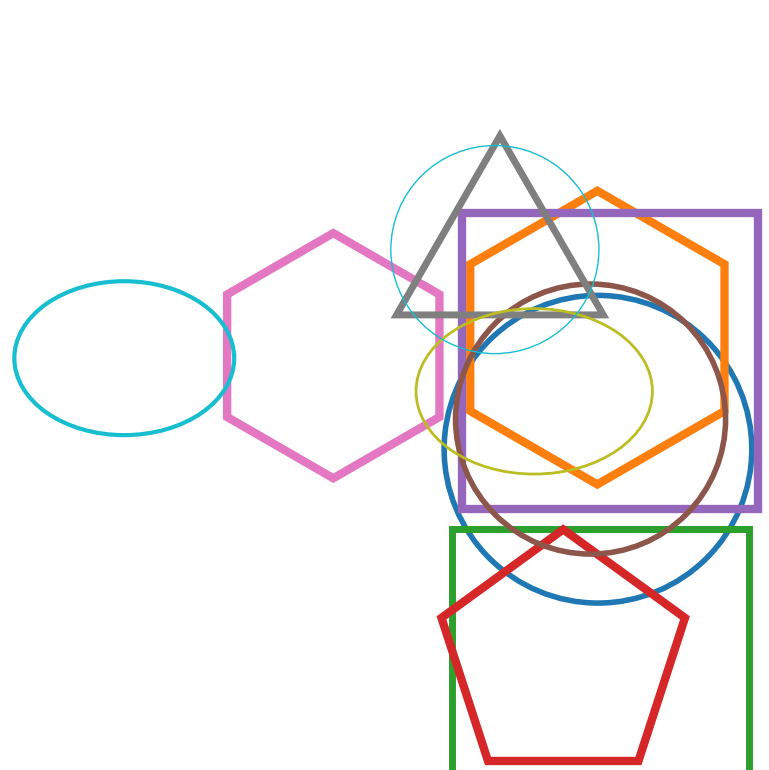[{"shape": "circle", "thickness": 2, "radius": 1.0, "center": [0.777, 0.417]}, {"shape": "hexagon", "thickness": 3, "radius": 0.95, "center": [0.776, 0.562]}, {"shape": "square", "thickness": 2.5, "radius": 0.97, "center": [0.78, 0.12]}, {"shape": "pentagon", "thickness": 3, "radius": 0.83, "center": [0.731, 0.146]}, {"shape": "square", "thickness": 3, "radius": 0.96, "center": [0.792, 0.531]}, {"shape": "circle", "thickness": 2, "radius": 0.88, "center": [0.767, 0.456]}, {"shape": "hexagon", "thickness": 3, "radius": 0.8, "center": [0.433, 0.538]}, {"shape": "triangle", "thickness": 2.5, "radius": 0.77, "center": [0.649, 0.669]}, {"shape": "oval", "thickness": 1, "radius": 0.77, "center": [0.694, 0.492]}, {"shape": "oval", "thickness": 1.5, "radius": 0.71, "center": [0.161, 0.535]}, {"shape": "circle", "thickness": 0.5, "radius": 0.68, "center": [0.643, 0.676]}]